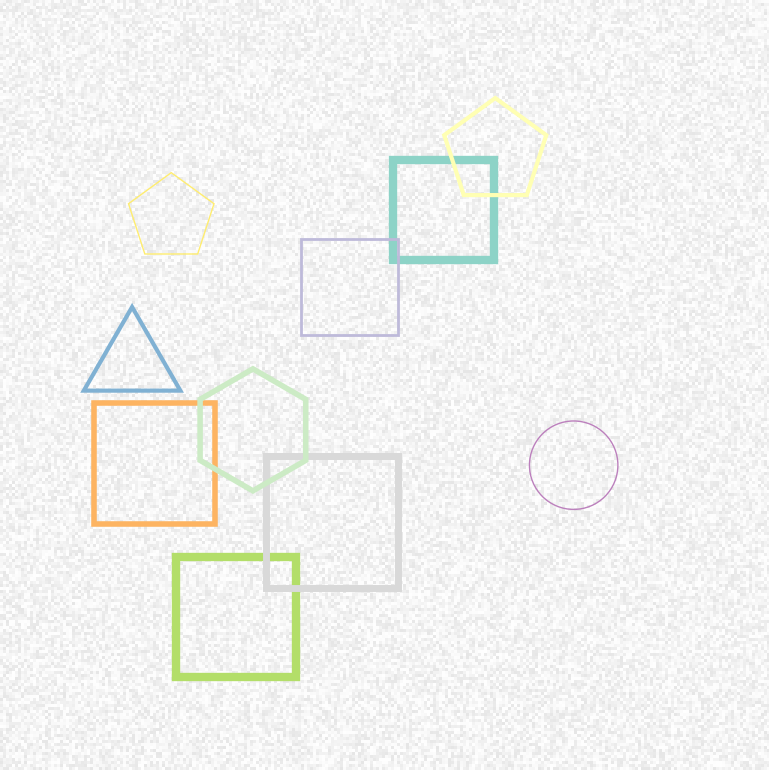[{"shape": "square", "thickness": 3, "radius": 0.33, "center": [0.576, 0.727]}, {"shape": "pentagon", "thickness": 1.5, "radius": 0.35, "center": [0.643, 0.803]}, {"shape": "square", "thickness": 1, "radius": 0.31, "center": [0.453, 0.627]}, {"shape": "triangle", "thickness": 1.5, "radius": 0.36, "center": [0.172, 0.529]}, {"shape": "square", "thickness": 2, "radius": 0.39, "center": [0.2, 0.398]}, {"shape": "square", "thickness": 3, "radius": 0.39, "center": [0.306, 0.198]}, {"shape": "square", "thickness": 2.5, "radius": 0.43, "center": [0.431, 0.323]}, {"shape": "circle", "thickness": 0.5, "radius": 0.29, "center": [0.745, 0.396]}, {"shape": "hexagon", "thickness": 2, "radius": 0.4, "center": [0.328, 0.442]}, {"shape": "pentagon", "thickness": 0.5, "radius": 0.29, "center": [0.222, 0.717]}]